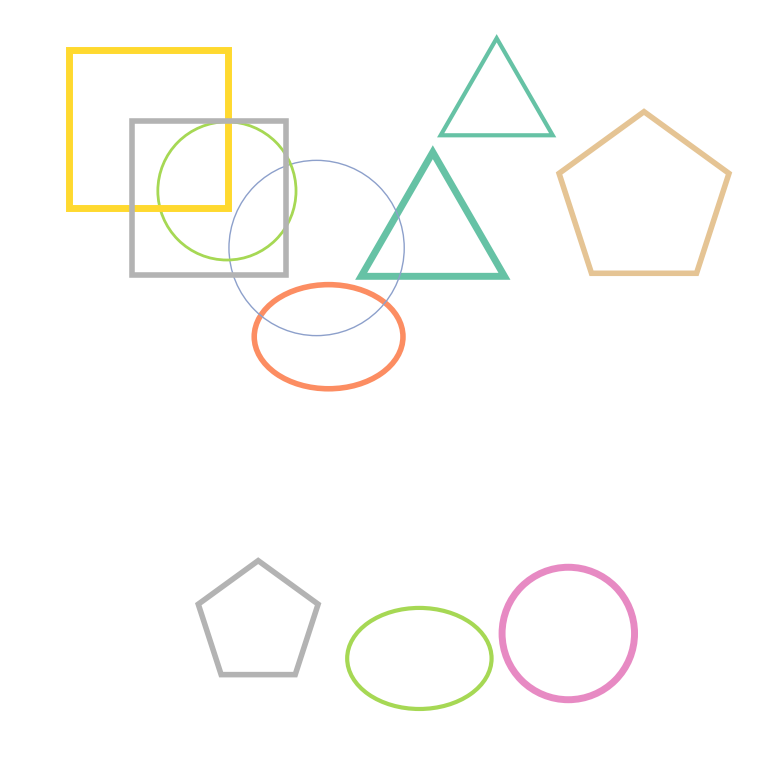[{"shape": "triangle", "thickness": 1.5, "radius": 0.42, "center": [0.645, 0.866]}, {"shape": "triangle", "thickness": 2.5, "radius": 0.54, "center": [0.562, 0.695]}, {"shape": "oval", "thickness": 2, "radius": 0.48, "center": [0.427, 0.563]}, {"shape": "circle", "thickness": 0.5, "radius": 0.57, "center": [0.411, 0.678]}, {"shape": "circle", "thickness": 2.5, "radius": 0.43, "center": [0.738, 0.177]}, {"shape": "oval", "thickness": 1.5, "radius": 0.47, "center": [0.545, 0.145]}, {"shape": "circle", "thickness": 1, "radius": 0.45, "center": [0.295, 0.752]}, {"shape": "square", "thickness": 2.5, "radius": 0.52, "center": [0.193, 0.833]}, {"shape": "pentagon", "thickness": 2, "radius": 0.58, "center": [0.836, 0.739]}, {"shape": "pentagon", "thickness": 2, "radius": 0.41, "center": [0.335, 0.19]}, {"shape": "square", "thickness": 2, "radius": 0.5, "center": [0.272, 0.743]}]